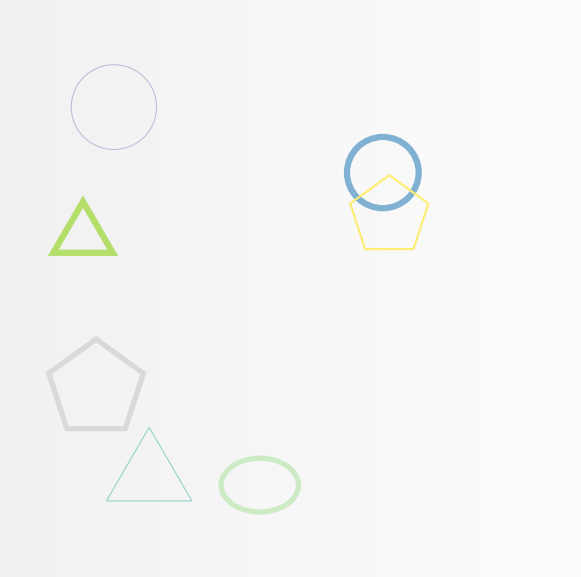[{"shape": "triangle", "thickness": 0.5, "radius": 0.42, "center": [0.257, 0.174]}, {"shape": "circle", "thickness": 0.5, "radius": 0.37, "center": [0.196, 0.814]}, {"shape": "circle", "thickness": 3, "radius": 0.31, "center": [0.659, 0.7]}, {"shape": "triangle", "thickness": 3, "radius": 0.3, "center": [0.143, 0.591]}, {"shape": "pentagon", "thickness": 2.5, "radius": 0.43, "center": [0.165, 0.326]}, {"shape": "oval", "thickness": 2.5, "radius": 0.33, "center": [0.447, 0.159]}, {"shape": "pentagon", "thickness": 1, "radius": 0.35, "center": [0.67, 0.625]}]